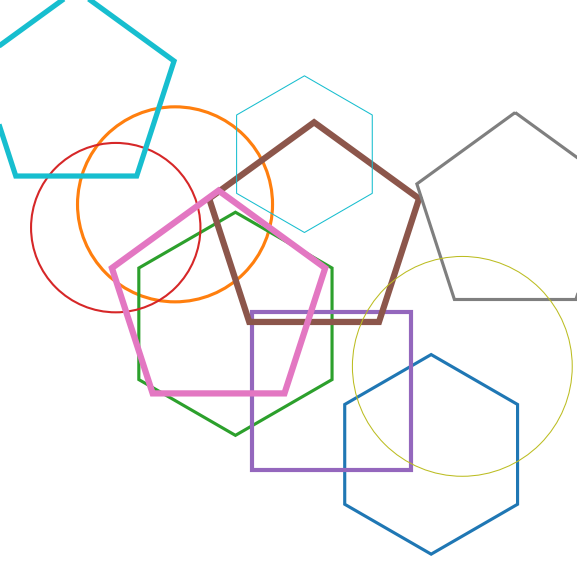[{"shape": "hexagon", "thickness": 1.5, "radius": 0.86, "center": [0.747, 0.212]}, {"shape": "circle", "thickness": 1.5, "radius": 0.84, "center": [0.303, 0.645]}, {"shape": "hexagon", "thickness": 1.5, "radius": 0.97, "center": [0.408, 0.438]}, {"shape": "circle", "thickness": 1, "radius": 0.73, "center": [0.2, 0.605]}, {"shape": "square", "thickness": 2, "radius": 0.69, "center": [0.574, 0.322]}, {"shape": "pentagon", "thickness": 3, "radius": 0.96, "center": [0.544, 0.596]}, {"shape": "pentagon", "thickness": 3, "radius": 0.97, "center": [0.378, 0.475]}, {"shape": "pentagon", "thickness": 1.5, "radius": 0.89, "center": [0.892, 0.625]}, {"shape": "circle", "thickness": 0.5, "radius": 0.95, "center": [0.801, 0.365]}, {"shape": "hexagon", "thickness": 0.5, "radius": 0.68, "center": [0.527, 0.732]}, {"shape": "pentagon", "thickness": 2.5, "radius": 0.89, "center": [0.132, 0.838]}]